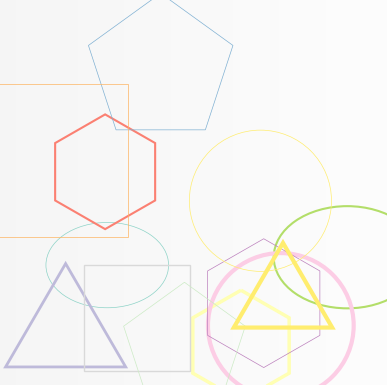[{"shape": "oval", "thickness": 0.5, "radius": 0.79, "center": [0.277, 0.311]}, {"shape": "hexagon", "thickness": 2.5, "radius": 0.72, "center": [0.622, 0.103]}, {"shape": "triangle", "thickness": 2, "radius": 0.89, "center": [0.169, 0.136]}, {"shape": "hexagon", "thickness": 1.5, "radius": 0.75, "center": [0.271, 0.554]}, {"shape": "pentagon", "thickness": 0.5, "radius": 0.98, "center": [0.415, 0.821]}, {"shape": "square", "thickness": 0.5, "radius": 0.99, "center": [0.132, 0.583]}, {"shape": "oval", "thickness": 1.5, "radius": 0.95, "center": [0.896, 0.332]}, {"shape": "circle", "thickness": 3, "radius": 0.94, "center": [0.725, 0.155]}, {"shape": "square", "thickness": 1, "radius": 0.69, "center": [0.354, 0.173]}, {"shape": "hexagon", "thickness": 0.5, "radius": 0.84, "center": [0.681, 0.213]}, {"shape": "pentagon", "thickness": 0.5, "radius": 0.83, "center": [0.476, 0.102]}, {"shape": "circle", "thickness": 0.5, "radius": 0.92, "center": [0.672, 0.479]}, {"shape": "triangle", "thickness": 3, "radius": 0.73, "center": [0.73, 0.223]}]